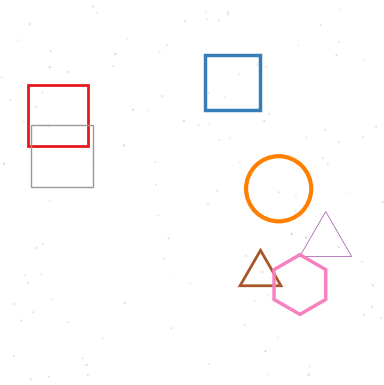[{"shape": "square", "thickness": 2, "radius": 0.39, "center": [0.15, 0.7]}, {"shape": "square", "thickness": 2.5, "radius": 0.36, "center": [0.603, 0.786]}, {"shape": "triangle", "thickness": 0.5, "radius": 0.39, "center": [0.846, 0.373]}, {"shape": "circle", "thickness": 3, "radius": 0.42, "center": [0.724, 0.51]}, {"shape": "triangle", "thickness": 2, "radius": 0.31, "center": [0.677, 0.288]}, {"shape": "hexagon", "thickness": 2.5, "radius": 0.39, "center": [0.779, 0.261]}, {"shape": "square", "thickness": 1, "radius": 0.4, "center": [0.162, 0.596]}]